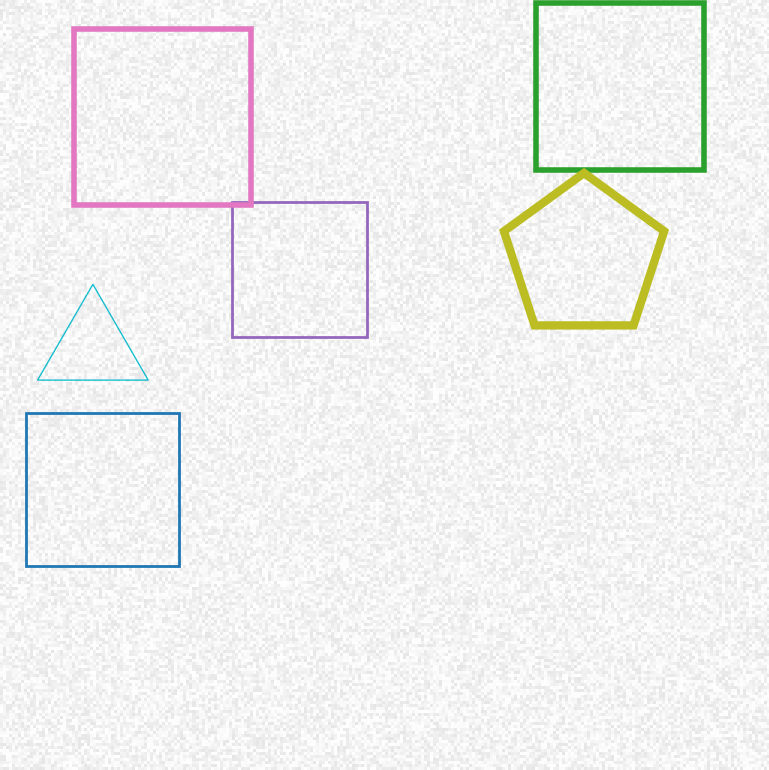[{"shape": "square", "thickness": 1, "radius": 0.5, "center": [0.133, 0.365]}, {"shape": "square", "thickness": 2, "radius": 0.54, "center": [0.805, 0.888]}, {"shape": "square", "thickness": 1, "radius": 0.44, "center": [0.389, 0.65]}, {"shape": "square", "thickness": 2, "radius": 0.57, "center": [0.211, 0.848]}, {"shape": "pentagon", "thickness": 3, "radius": 0.55, "center": [0.759, 0.666]}, {"shape": "triangle", "thickness": 0.5, "radius": 0.41, "center": [0.121, 0.548]}]